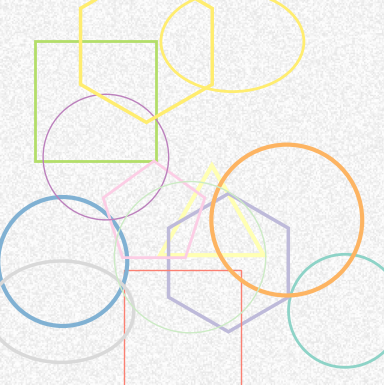[{"shape": "circle", "thickness": 2, "radius": 0.73, "center": [0.896, 0.193]}, {"shape": "triangle", "thickness": 3, "radius": 0.78, "center": [0.55, 0.415]}, {"shape": "hexagon", "thickness": 2.5, "radius": 0.9, "center": [0.593, 0.318]}, {"shape": "square", "thickness": 1, "radius": 0.76, "center": [0.474, 0.148]}, {"shape": "circle", "thickness": 3, "radius": 0.84, "center": [0.163, 0.321]}, {"shape": "circle", "thickness": 3, "radius": 0.98, "center": [0.745, 0.428]}, {"shape": "square", "thickness": 2, "radius": 0.78, "center": [0.248, 0.738]}, {"shape": "pentagon", "thickness": 2, "radius": 0.69, "center": [0.4, 0.443]}, {"shape": "oval", "thickness": 2.5, "radius": 0.94, "center": [0.159, 0.19]}, {"shape": "circle", "thickness": 1, "radius": 0.82, "center": [0.275, 0.592]}, {"shape": "circle", "thickness": 1, "radius": 0.98, "center": [0.494, 0.332]}, {"shape": "hexagon", "thickness": 2.5, "radius": 0.99, "center": [0.38, 0.88]}, {"shape": "oval", "thickness": 2, "radius": 0.93, "center": [0.604, 0.892]}]